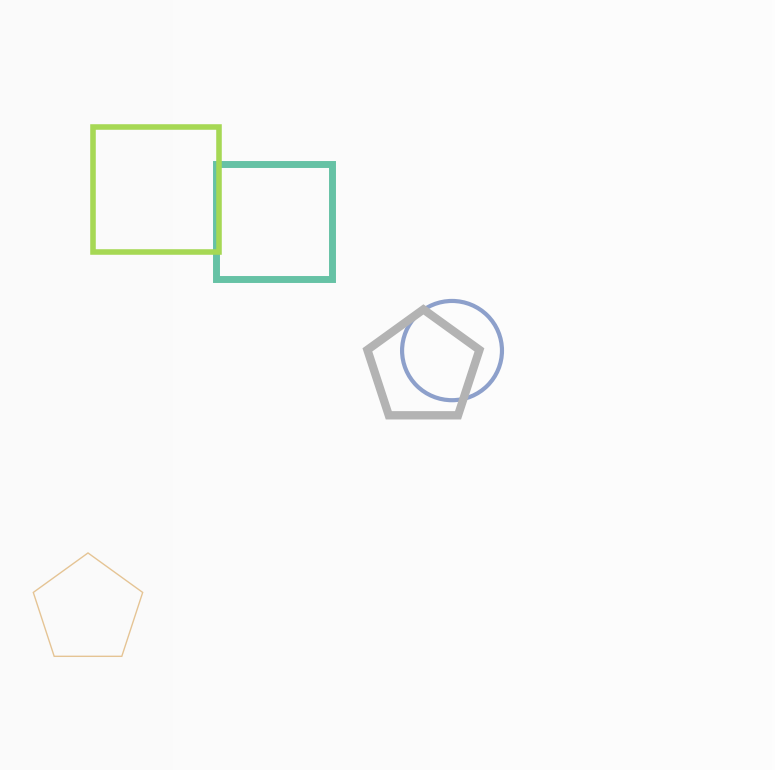[{"shape": "square", "thickness": 2.5, "radius": 0.37, "center": [0.353, 0.712]}, {"shape": "circle", "thickness": 1.5, "radius": 0.32, "center": [0.583, 0.545]}, {"shape": "square", "thickness": 2, "radius": 0.41, "center": [0.201, 0.754]}, {"shape": "pentagon", "thickness": 0.5, "radius": 0.37, "center": [0.114, 0.208]}, {"shape": "pentagon", "thickness": 3, "radius": 0.38, "center": [0.546, 0.522]}]